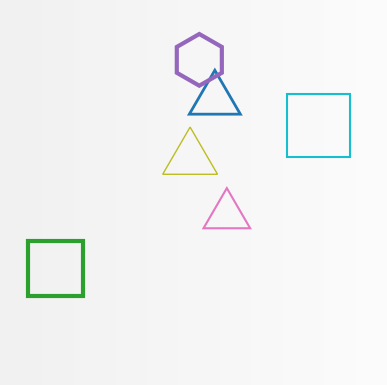[{"shape": "triangle", "thickness": 2, "radius": 0.38, "center": [0.554, 0.741]}, {"shape": "square", "thickness": 3, "radius": 0.35, "center": [0.142, 0.302]}, {"shape": "hexagon", "thickness": 3, "radius": 0.34, "center": [0.514, 0.845]}, {"shape": "triangle", "thickness": 1.5, "radius": 0.35, "center": [0.585, 0.442]}, {"shape": "triangle", "thickness": 1, "radius": 0.41, "center": [0.491, 0.588]}, {"shape": "square", "thickness": 1.5, "radius": 0.41, "center": [0.823, 0.674]}]